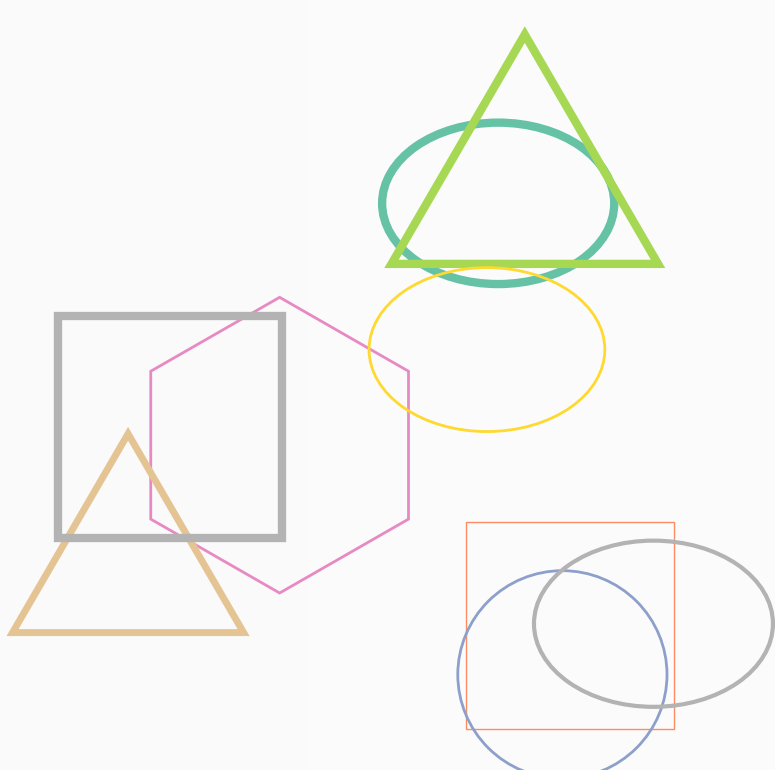[{"shape": "oval", "thickness": 3, "radius": 0.75, "center": [0.643, 0.736]}, {"shape": "square", "thickness": 0.5, "radius": 0.67, "center": [0.736, 0.187]}, {"shape": "circle", "thickness": 1, "radius": 0.67, "center": [0.726, 0.124]}, {"shape": "hexagon", "thickness": 1, "radius": 0.96, "center": [0.361, 0.422]}, {"shape": "triangle", "thickness": 3, "radius": 0.99, "center": [0.677, 0.757]}, {"shape": "oval", "thickness": 1, "radius": 0.76, "center": [0.628, 0.546]}, {"shape": "triangle", "thickness": 2.5, "radius": 0.86, "center": [0.165, 0.265]}, {"shape": "square", "thickness": 3, "radius": 0.72, "center": [0.22, 0.446]}, {"shape": "oval", "thickness": 1.5, "radius": 0.77, "center": [0.843, 0.19]}]